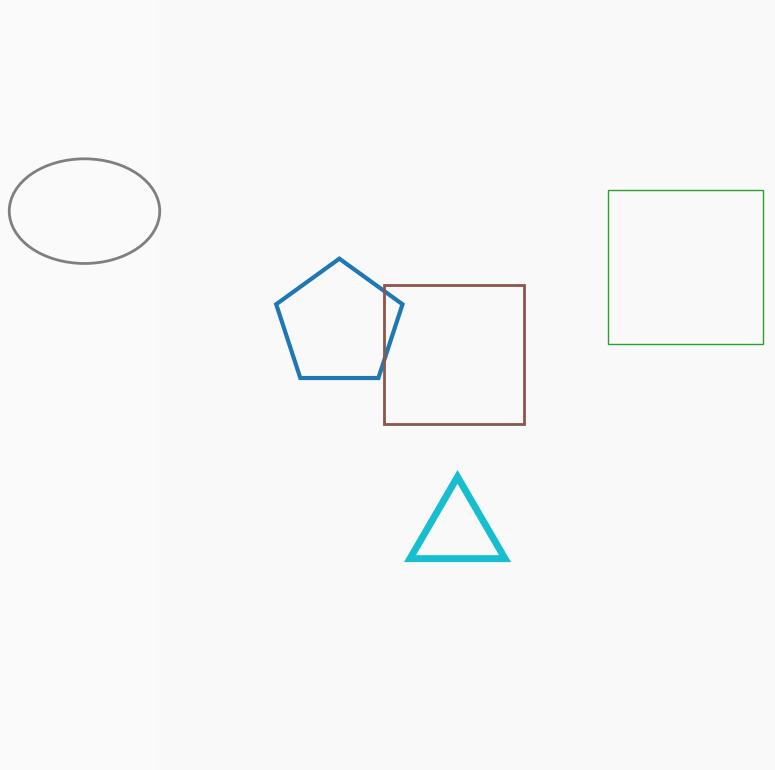[{"shape": "pentagon", "thickness": 1.5, "radius": 0.43, "center": [0.438, 0.578]}, {"shape": "square", "thickness": 0.5, "radius": 0.5, "center": [0.885, 0.653]}, {"shape": "square", "thickness": 1, "radius": 0.45, "center": [0.586, 0.539]}, {"shape": "oval", "thickness": 1, "radius": 0.49, "center": [0.109, 0.726]}, {"shape": "triangle", "thickness": 2.5, "radius": 0.35, "center": [0.59, 0.31]}]